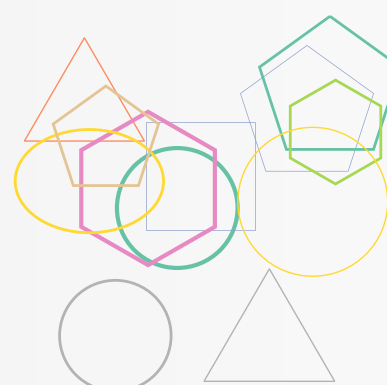[{"shape": "pentagon", "thickness": 2, "radius": 0.96, "center": [0.851, 0.767]}, {"shape": "circle", "thickness": 3, "radius": 0.78, "center": [0.457, 0.46]}, {"shape": "triangle", "thickness": 1, "radius": 0.89, "center": [0.218, 0.723]}, {"shape": "pentagon", "thickness": 0.5, "radius": 0.9, "center": [0.792, 0.701]}, {"shape": "square", "thickness": 0.5, "radius": 0.7, "center": [0.518, 0.543]}, {"shape": "hexagon", "thickness": 3, "radius": 1.0, "center": [0.382, 0.51]}, {"shape": "hexagon", "thickness": 2, "radius": 0.67, "center": [0.866, 0.657]}, {"shape": "oval", "thickness": 2, "radius": 0.96, "center": [0.231, 0.53]}, {"shape": "circle", "thickness": 1, "radius": 0.97, "center": [0.807, 0.476]}, {"shape": "pentagon", "thickness": 2, "radius": 0.71, "center": [0.273, 0.634]}, {"shape": "circle", "thickness": 2, "radius": 0.72, "center": [0.298, 0.128]}, {"shape": "triangle", "thickness": 1, "radius": 0.97, "center": [0.695, 0.107]}]